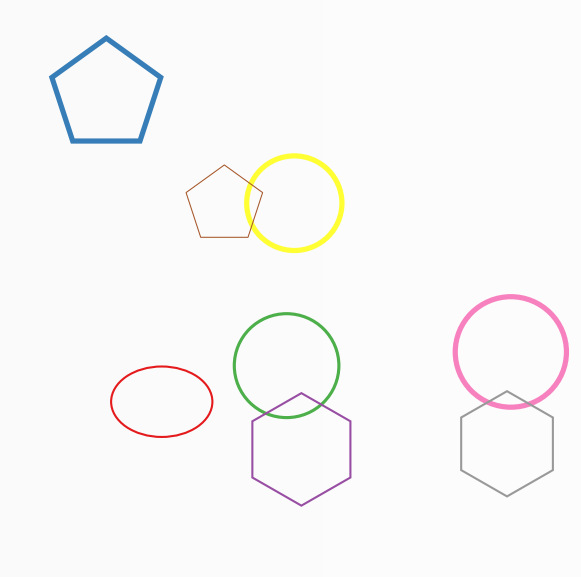[{"shape": "oval", "thickness": 1, "radius": 0.44, "center": [0.278, 0.304]}, {"shape": "pentagon", "thickness": 2.5, "radius": 0.49, "center": [0.183, 0.835]}, {"shape": "circle", "thickness": 1.5, "radius": 0.45, "center": [0.493, 0.366]}, {"shape": "hexagon", "thickness": 1, "radius": 0.49, "center": [0.519, 0.221]}, {"shape": "circle", "thickness": 2.5, "radius": 0.41, "center": [0.506, 0.647]}, {"shape": "pentagon", "thickness": 0.5, "radius": 0.35, "center": [0.386, 0.644]}, {"shape": "circle", "thickness": 2.5, "radius": 0.48, "center": [0.879, 0.39]}, {"shape": "hexagon", "thickness": 1, "radius": 0.46, "center": [0.872, 0.231]}]